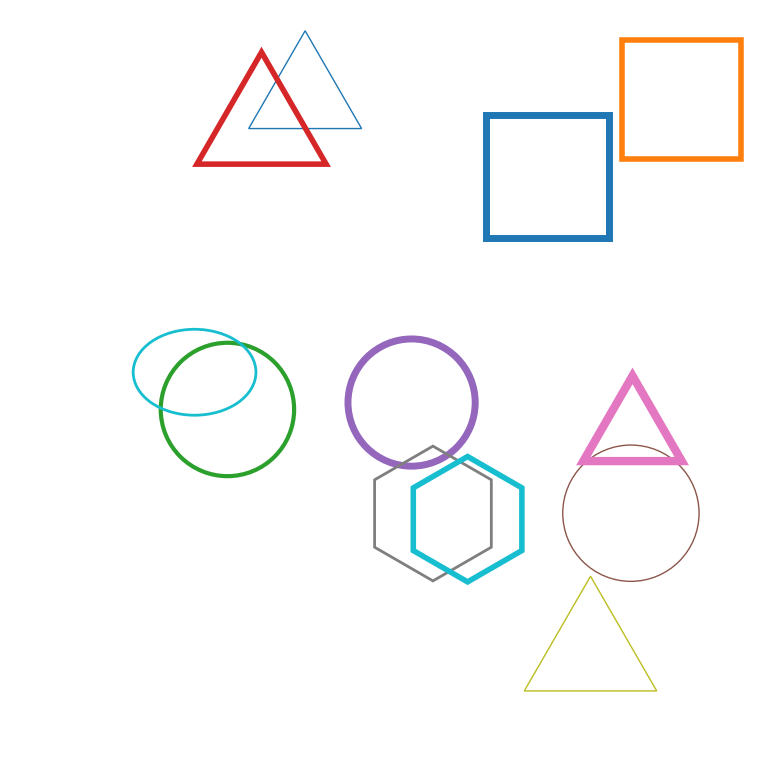[{"shape": "triangle", "thickness": 0.5, "radius": 0.42, "center": [0.396, 0.875]}, {"shape": "square", "thickness": 2.5, "radius": 0.4, "center": [0.711, 0.771]}, {"shape": "square", "thickness": 2, "radius": 0.39, "center": [0.885, 0.871]}, {"shape": "circle", "thickness": 1.5, "radius": 0.43, "center": [0.295, 0.468]}, {"shape": "triangle", "thickness": 2, "radius": 0.48, "center": [0.34, 0.835]}, {"shape": "circle", "thickness": 2.5, "radius": 0.41, "center": [0.535, 0.477]}, {"shape": "circle", "thickness": 0.5, "radius": 0.44, "center": [0.819, 0.334]}, {"shape": "triangle", "thickness": 3, "radius": 0.37, "center": [0.821, 0.438]}, {"shape": "hexagon", "thickness": 1, "radius": 0.44, "center": [0.562, 0.333]}, {"shape": "triangle", "thickness": 0.5, "radius": 0.5, "center": [0.767, 0.152]}, {"shape": "oval", "thickness": 1, "radius": 0.4, "center": [0.253, 0.517]}, {"shape": "hexagon", "thickness": 2, "radius": 0.41, "center": [0.607, 0.326]}]